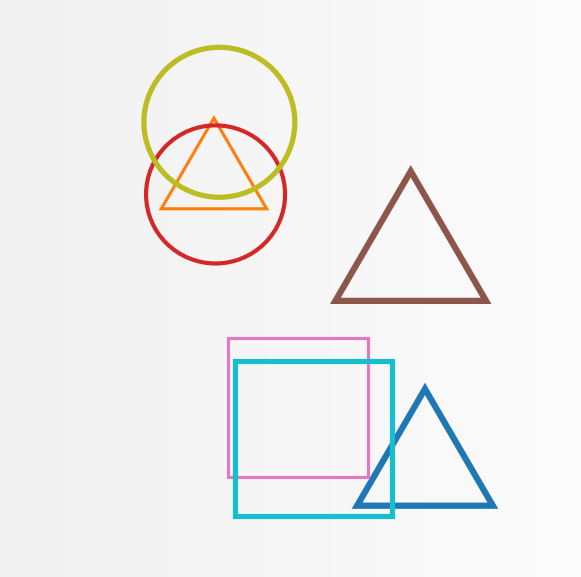[{"shape": "triangle", "thickness": 3, "radius": 0.67, "center": [0.731, 0.191]}, {"shape": "triangle", "thickness": 1.5, "radius": 0.52, "center": [0.368, 0.69]}, {"shape": "circle", "thickness": 2, "radius": 0.6, "center": [0.371, 0.662]}, {"shape": "triangle", "thickness": 3, "radius": 0.75, "center": [0.707, 0.553]}, {"shape": "square", "thickness": 1.5, "radius": 0.6, "center": [0.513, 0.293]}, {"shape": "circle", "thickness": 2.5, "radius": 0.65, "center": [0.377, 0.787]}, {"shape": "square", "thickness": 2.5, "radius": 0.68, "center": [0.539, 0.24]}]